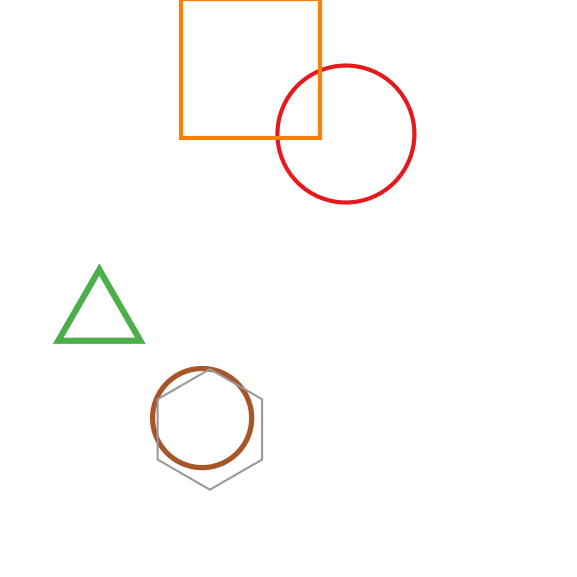[{"shape": "circle", "thickness": 2, "radius": 0.59, "center": [0.599, 0.767]}, {"shape": "triangle", "thickness": 3, "radius": 0.41, "center": [0.172, 0.45]}, {"shape": "square", "thickness": 2, "radius": 0.6, "center": [0.434, 0.88]}, {"shape": "circle", "thickness": 2.5, "radius": 0.43, "center": [0.35, 0.275]}, {"shape": "hexagon", "thickness": 1, "radius": 0.52, "center": [0.363, 0.256]}]